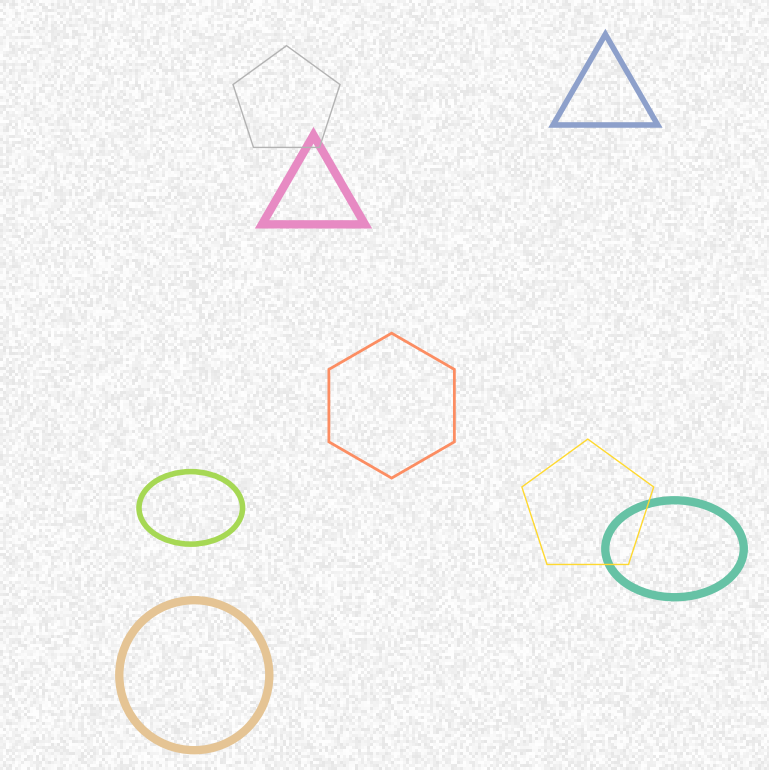[{"shape": "oval", "thickness": 3, "radius": 0.45, "center": [0.876, 0.287]}, {"shape": "hexagon", "thickness": 1, "radius": 0.47, "center": [0.509, 0.473]}, {"shape": "triangle", "thickness": 2, "radius": 0.39, "center": [0.786, 0.877]}, {"shape": "triangle", "thickness": 3, "radius": 0.39, "center": [0.407, 0.747]}, {"shape": "oval", "thickness": 2, "radius": 0.34, "center": [0.248, 0.34]}, {"shape": "pentagon", "thickness": 0.5, "radius": 0.45, "center": [0.763, 0.34]}, {"shape": "circle", "thickness": 3, "radius": 0.49, "center": [0.252, 0.123]}, {"shape": "pentagon", "thickness": 0.5, "radius": 0.37, "center": [0.372, 0.868]}]